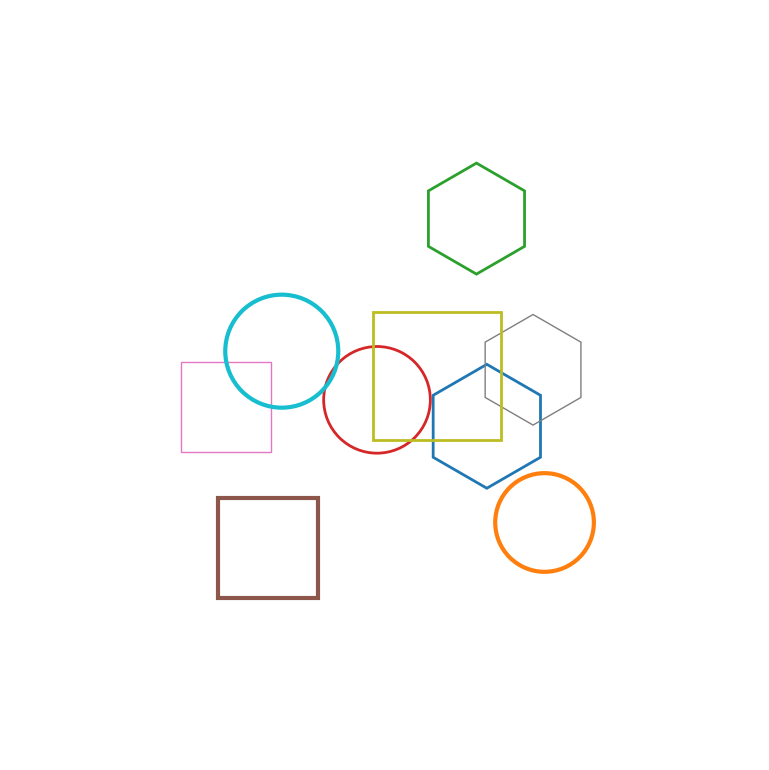[{"shape": "hexagon", "thickness": 1, "radius": 0.4, "center": [0.632, 0.446]}, {"shape": "circle", "thickness": 1.5, "radius": 0.32, "center": [0.707, 0.321]}, {"shape": "hexagon", "thickness": 1, "radius": 0.36, "center": [0.619, 0.716]}, {"shape": "circle", "thickness": 1, "radius": 0.35, "center": [0.49, 0.481]}, {"shape": "square", "thickness": 1.5, "radius": 0.32, "center": [0.348, 0.288]}, {"shape": "square", "thickness": 0.5, "radius": 0.29, "center": [0.293, 0.471]}, {"shape": "hexagon", "thickness": 0.5, "radius": 0.36, "center": [0.692, 0.52]}, {"shape": "square", "thickness": 1, "radius": 0.41, "center": [0.568, 0.512]}, {"shape": "circle", "thickness": 1.5, "radius": 0.37, "center": [0.366, 0.544]}]